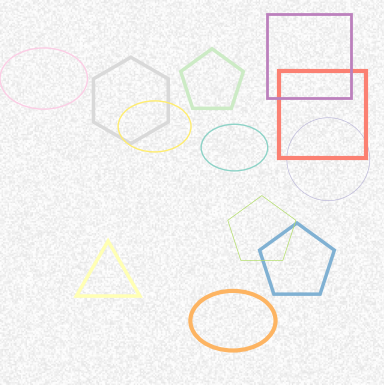[{"shape": "oval", "thickness": 1, "radius": 0.43, "center": [0.609, 0.617]}, {"shape": "triangle", "thickness": 2.5, "radius": 0.48, "center": [0.281, 0.279]}, {"shape": "circle", "thickness": 0.5, "radius": 0.54, "center": [0.853, 0.587]}, {"shape": "square", "thickness": 3, "radius": 0.57, "center": [0.837, 0.702]}, {"shape": "pentagon", "thickness": 2.5, "radius": 0.51, "center": [0.771, 0.319]}, {"shape": "oval", "thickness": 3, "radius": 0.55, "center": [0.605, 0.167]}, {"shape": "pentagon", "thickness": 0.5, "radius": 0.46, "center": [0.68, 0.399]}, {"shape": "oval", "thickness": 1, "radius": 0.57, "center": [0.114, 0.796]}, {"shape": "hexagon", "thickness": 2.5, "radius": 0.56, "center": [0.34, 0.739]}, {"shape": "square", "thickness": 2, "radius": 0.54, "center": [0.802, 0.855]}, {"shape": "pentagon", "thickness": 2.5, "radius": 0.43, "center": [0.551, 0.788]}, {"shape": "oval", "thickness": 1, "radius": 0.47, "center": [0.402, 0.672]}]